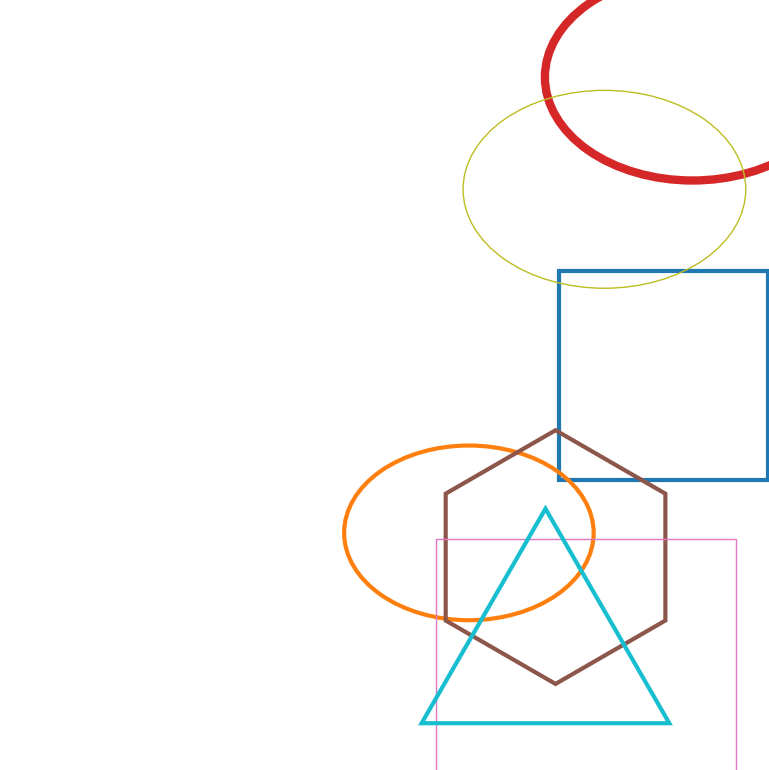[{"shape": "square", "thickness": 1.5, "radius": 0.68, "center": [0.862, 0.512]}, {"shape": "oval", "thickness": 1.5, "radius": 0.81, "center": [0.609, 0.308]}, {"shape": "oval", "thickness": 3, "radius": 0.96, "center": [0.899, 0.9]}, {"shape": "hexagon", "thickness": 1.5, "radius": 0.82, "center": [0.721, 0.277]}, {"shape": "square", "thickness": 0.5, "radius": 0.98, "center": [0.761, 0.105]}, {"shape": "oval", "thickness": 0.5, "radius": 0.92, "center": [0.785, 0.754]}, {"shape": "triangle", "thickness": 1.5, "radius": 0.93, "center": [0.708, 0.154]}]